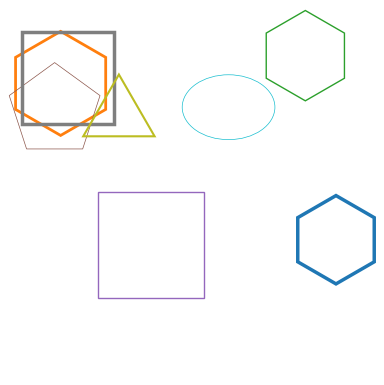[{"shape": "hexagon", "thickness": 2.5, "radius": 0.57, "center": [0.873, 0.377]}, {"shape": "hexagon", "thickness": 2, "radius": 0.68, "center": [0.157, 0.783]}, {"shape": "hexagon", "thickness": 1, "radius": 0.59, "center": [0.793, 0.855]}, {"shape": "square", "thickness": 1, "radius": 0.69, "center": [0.391, 0.363]}, {"shape": "pentagon", "thickness": 0.5, "radius": 0.62, "center": [0.142, 0.713]}, {"shape": "square", "thickness": 2.5, "radius": 0.6, "center": [0.177, 0.798]}, {"shape": "triangle", "thickness": 1.5, "radius": 0.53, "center": [0.309, 0.699]}, {"shape": "oval", "thickness": 0.5, "radius": 0.6, "center": [0.594, 0.722]}]